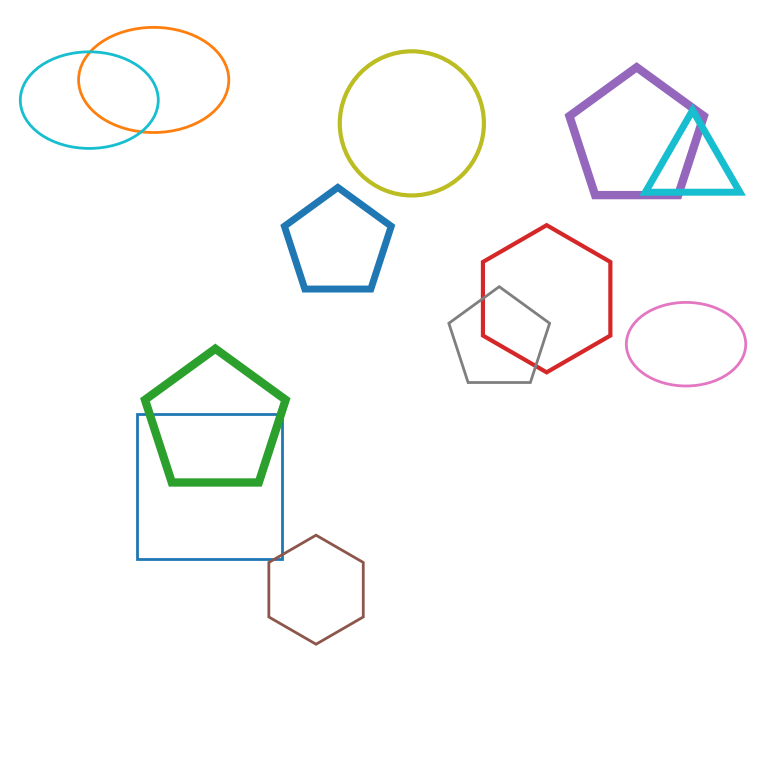[{"shape": "pentagon", "thickness": 2.5, "radius": 0.36, "center": [0.439, 0.684]}, {"shape": "square", "thickness": 1, "radius": 0.47, "center": [0.272, 0.368]}, {"shape": "oval", "thickness": 1, "radius": 0.49, "center": [0.2, 0.896]}, {"shape": "pentagon", "thickness": 3, "radius": 0.48, "center": [0.28, 0.451]}, {"shape": "hexagon", "thickness": 1.5, "radius": 0.48, "center": [0.71, 0.612]}, {"shape": "pentagon", "thickness": 3, "radius": 0.46, "center": [0.827, 0.821]}, {"shape": "hexagon", "thickness": 1, "radius": 0.35, "center": [0.41, 0.234]}, {"shape": "oval", "thickness": 1, "radius": 0.39, "center": [0.891, 0.553]}, {"shape": "pentagon", "thickness": 1, "radius": 0.34, "center": [0.648, 0.559]}, {"shape": "circle", "thickness": 1.5, "radius": 0.47, "center": [0.535, 0.84]}, {"shape": "oval", "thickness": 1, "radius": 0.45, "center": [0.116, 0.87]}, {"shape": "triangle", "thickness": 2.5, "radius": 0.35, "center": [0.9, 0.786]}]